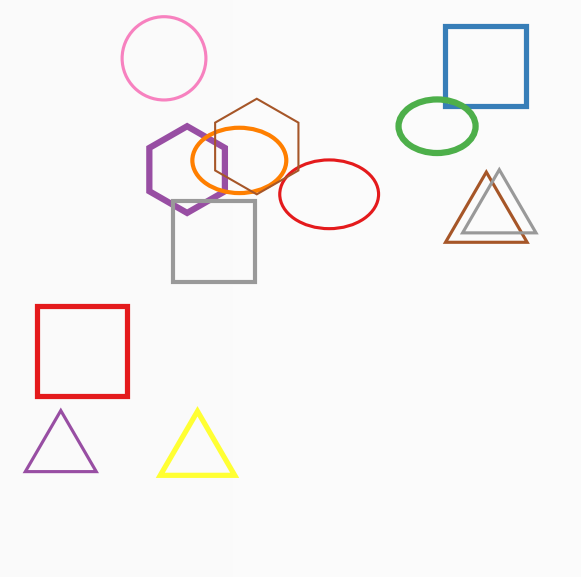[{"shape": "square", "thickness": 2.5, "radius": 0.39, "center": [0.141, 0.391]}, {"shape": "oval", "thickness": 1.5, "radius": 0.43, "center": [0.566, 0.663]}, {"shape": "square", "thickness": 2.5, "radius": 0.35, "center": [0.835, 0.885]}, {"shape": "oval", "thickness": 3, "radius": 0.33, "center": [0.752, 0.781]}, {"shape": "hexagon", "thickness": 3, "radius": 0.38, "center": [0.322, 0.705]}, {"shape": "triangle", "thickness": 1.5, "radius": 0.35, "center": [0.105, 0.218]}, {"shape": "oval", "thickness": 2, "radius": 0.4, "center": [0.412, 0.721]}, {"shape": "triangle", "thickness": 2.5, "radius": 0.37, "center": [0.34, 0.213]}, {"shape": "hexagon", "thickness": 1, "radius": 0.41, "center": [0.442, 0.745]}, {"shape": "triangle", "thickness": 1.5, "radius": 0.41, "center": [0.837, 0.62]}, {"shape": "circle", "thickness": 1.5, "radius": 0.36, "center": [0.282, 0.898]}, {"shape": "triangle", "thickness": 1.5, "radius": 0.36, "center": [0.859, 0.632]}, {"shape": "square", "thickness": 2, "radius": 0.35, "center": [0.368, 0.581]}]